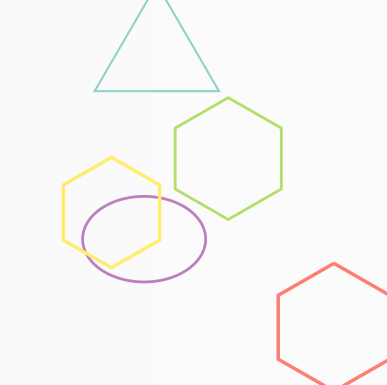[{"shape": "triangle", "thickness": 1.5, "radius": 0.93, "center": [0.405, 0.856]}, {"shape": "hexagon", "thickness": 2.5, "radius": 0.83, "center": [0.862, 0.15]}, {"shape": "hexagon", "thickness": 2, "radius": 0.79, "center": [0.589, 0.588]}, {"shape": "oval", "thickness": 2, "radius": 0.79, "center": [0.372, 0.379]}, {"shape": "hexagon", "thickness": 2.5, "radius": 0.72, "center": [0.288, 0.448]}]